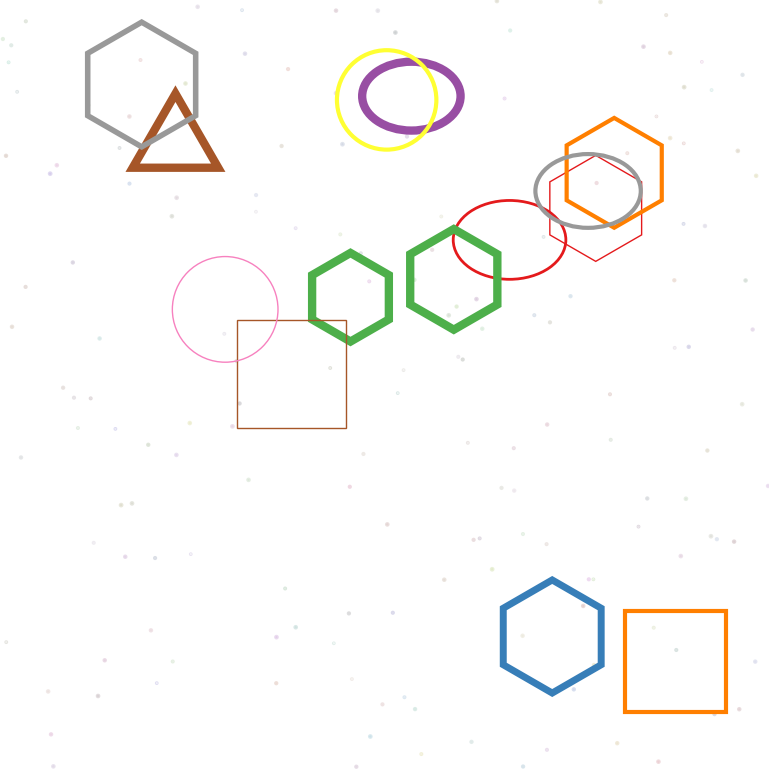[{"shape": "hexagon", "thickness": 0.5, "radius": 0.34, "center": [0.774, 0.729]}, {"shape": "oval", "thickness": 1, "radius": 0.37, "center": [0.662, 0.688]}, {"shape": "hexagon", "thickness": 2.5, "radius": 0.37, "center": [0.717, 0.173]}, {"shape": "hexagon", "thickness": 3, "radius": 0.29, "center": [0.455, 0.614]}, {"shape": "hexagon", "thickness": 3, "radius": 0.33, "center": [0.589, 0.637]}, {"shape": "oval", "thickness": 3, "radius": 0.32, "center": [0.534, 0.875]}, {"shape": "hexagon", "thickness": 1.5, "radius": 0.36, "center": [0.798, 0.776]}, {"shape": "square", "thickness": 1.5, "radius": 0.33, "center": [0.877, 0.14]}, {"shape": "circle", "thickness": 1.5, "radius": 0.32, "center": [0.502, 0.87]}, {"shape": "square", "thickness": 0.5, "radius": 0.35, "center": [0.379, 0.514]}, {"shape": "triangle", "thickness": 3, "radius": 0.32, "center": [0.228, 0.814]}, {"shape": "circle", "thickness": 0.5, "radius": 0.34, "center": [0.292, 0.598]}, {"shape": "hexagon", "thickness": 2, "radius": 0.4, "center": [0.184, 0.89]}, {"shape": "oval", "thickness": 1.5, "radius": 0.34, "center": [0.764, 0.752]}]